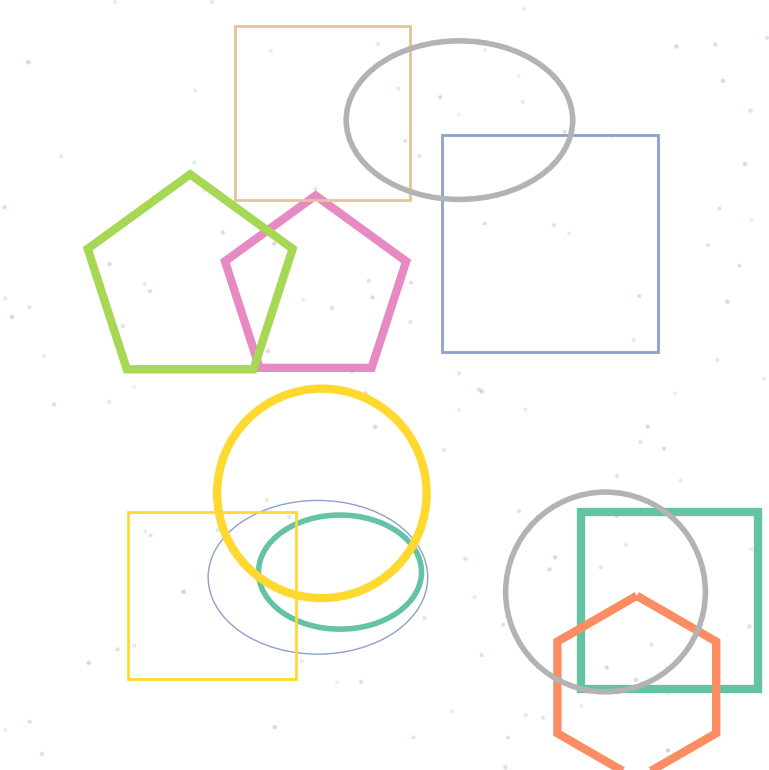[{"shape": "oval", "thickness": 2, "radius": 0.53, "center": [0.442, 0.257]}, {"shape": "square", "thickness": 3, "radius": 0.58, "center": [0.869, 0.22]}, {"shape": "hexagon", "thickness": 3, "radius": 0.6, "center": [0.827, 0.107]}, {"shape": "square", "thickness": 1, "radius": 0.7, "center": [0.714, 0.684]}, {"shape": "oval", "thickness": 0.5, "radius": 0.71, "center": [0.413, 0.25]}, {"shape": "pentagon", "thickness": 3, "radius": 0.62, "center": [0.41, 0.622]}, {"shape": "pentagon", "thickness": 3, "radius": 0.7, "center": [0.247, 0.634]}, {"shape": "circle", "thickness": 3, "radius": 0.68, "center": [0.418, 0.359]}, {"shape": "square", "thickness": 1, "radius": 0.54, "center": [0.275, 0.227]}, {"shape": "square", "thickness": 1, "radius": 0.57, "center": [0.419, 0.853]}, {"shape": "oval", "thickness": 2, "radius": 0.74, "center": [0.597, 0.844]}, {"shape": "circle", "thickness": 2, "radius": 0.65, "center": [0.786, 0.231]}]